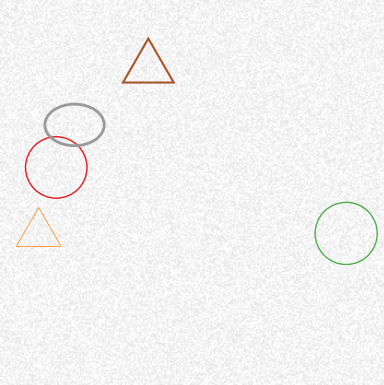[{"shape": "circle", "thickness": 1, "radius": 0.4, "center": [0.146, 0.565]}, {"shape": "circle", "thickness": 1, "radius": 0.4, "center": [0.899, 0.394]}, {"shape": "triangle", "thickness": 0.5, "radius": 0.34, "center": [0.1, 0.394]}, {"shape": "triangle", "thickness": 1.5, "radius": 0.38, "center": [0.385, 0.824]}, {"shape": "oval", "thickness": 2, "radius": 0.39, "center": [0.194, 0.675]}]